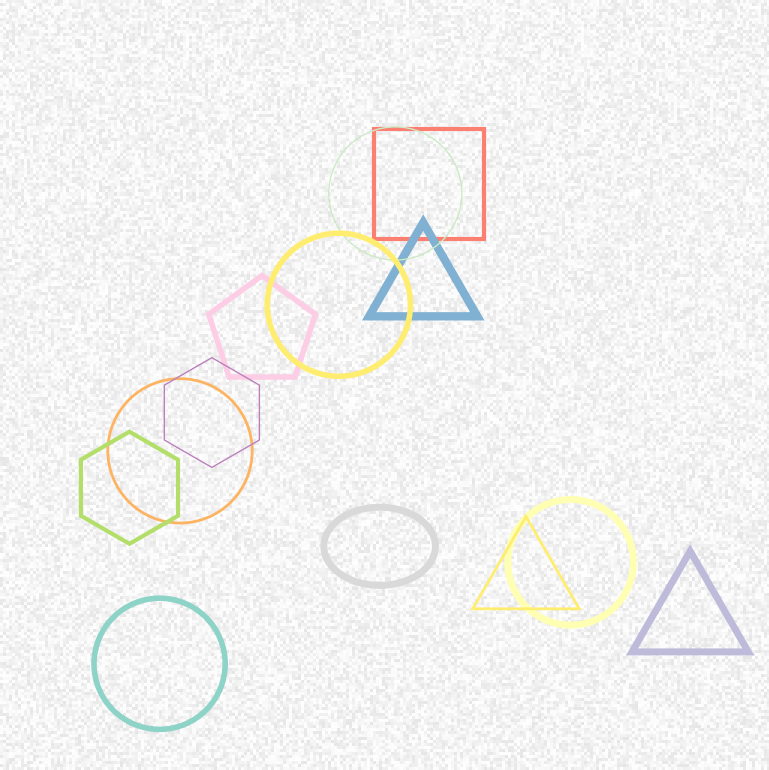[{"shape": "circle", "thickness": 2, "radius": 0.43, "center": [0.207, 0.138]}, {"shape": "circle", "thickness": 2.5, "radius": 0.41, "center": [0.741, 0.27]}, {"shape": "triangle", "thickness": 2.5, "radius": 0.44, "center": [0.896, 0.197]}, {"shape": "square", "thickness": 1.5, "radius": 0.36, "center": [0.557, 0.761]}, {"shape": "triangle", "thickness": 3, "radius": 0.41, "center": [0.55, 0.63]}, {"shape": "circle", "thickness": 1, "radius": 0.47, "center": [0.234, 0.414]}, {"shape": "hexagon", "thickness": 1.5, "radius": 0.36, "center": [0.168, 0.367]}, {"shape": "pentagon", "thickness": 2, "radius": 0.36, "center": [0.34, 0.569]}, {"shape": "oval", "thickness": 2.5, "radius": 0.36, "center": [0.493, 0.291]}, {"shape": "hexagon", "thickness": 0.5, "radius": 0.36, "center": [0.275, 0.464]}, {"shape": "circle", "thickness": 0.5, "radius": 0.43, "center": [0.513, 0.749]}, {"shape": "triangle", "thickness": 1, "radius": 0.4, "center": [0.683, 0.249]}, {"shape": "circle", "thickness": 2, "radius": 0.46, "center": [0.44, 0.604]}]